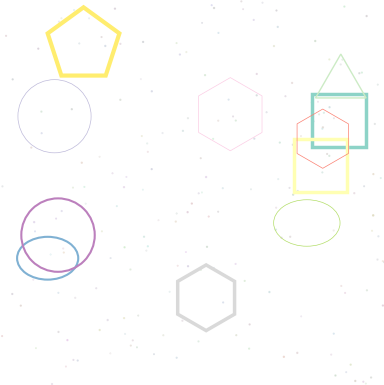[{"shape": "square", "thickness": 2.5, "radius": 0.35, "center": [0.88, 0.687]}, {"shape": "square", "thickness": 2.5, "radius": 0.34, "center": [0.832, 0.569]}, {"shape": "circle", "thickness": 0.5, "radius": 0.48, "center": [0.142, 0.698]}, {"shape": "hexagon", "thickness": 0.5, "radius": 0.38, "center": [0.838, 0.64]}, {"shape": "oval", "thickness": 1.5, "radius": 0.4, "center": [0.124, 0.329]}, {"shape": "oval", "thickness": 0.5, "radius": 0.43, "center": [0.797, 0.421]}, {"shape": "hexagon", "thickness": 0.5, "radius": 0.48, "center": [0.598, 0.703]}, {"shape": "hexagon", "thickness": 2.5, "radius": 0.43, "center": [0.535, 0.227]}, {"shape": "circle", "thickness": 1.5, "radius": 0.48, "center": [0.151, 0.389]}, {"shape": "triangle", "thickness": 1, "radius": 0.38, "center": [0.885, 0.784]}, {"shape": "pentagon", "thickness": 3, "radius": 0.49, "center": [0.217, 0.883]}]